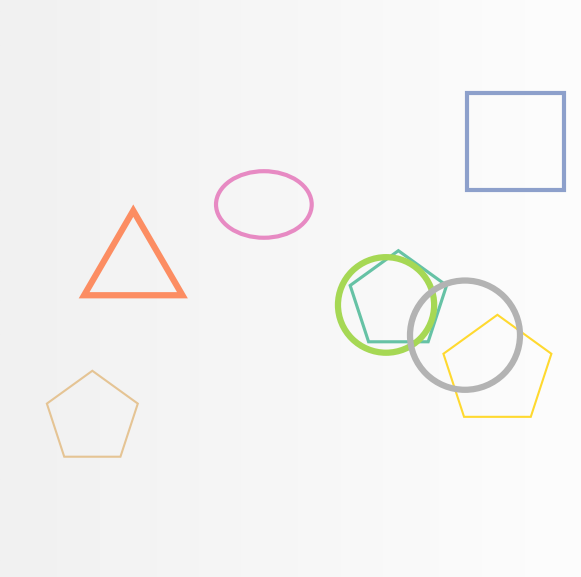[{"shape": "pentagon", "thickness": 1.5, "radius": 0.44, "center": [0.685, 0.478]}, {"shape": "triangle", "thickness": 3, "radius": 0.49, "center": [0.229, 0.537]}, {"shape": "square", "thickness": 2, "radius": 0.42, "center": [0.886, 0.754]}, {"shape": "oval", "thickness": 2, "radius": 0.41, "center": [0.454, 0.645]}, {"shape": "circle", "thickness": 3, "radius": 0.41, "center": [0.664, 0.471]}, {"shape": "pentagon", "thickness": 1, "radius": 0.49, "center": [0.856, 0.356]}, {"shape": "pentagon", "thickness": 1, "radius": 0.41, "center": [0.159, 0.275]}, {"shape": "circle", "thickness": 3, "radius": 0.47, "center": [0.8, 0.419]}]